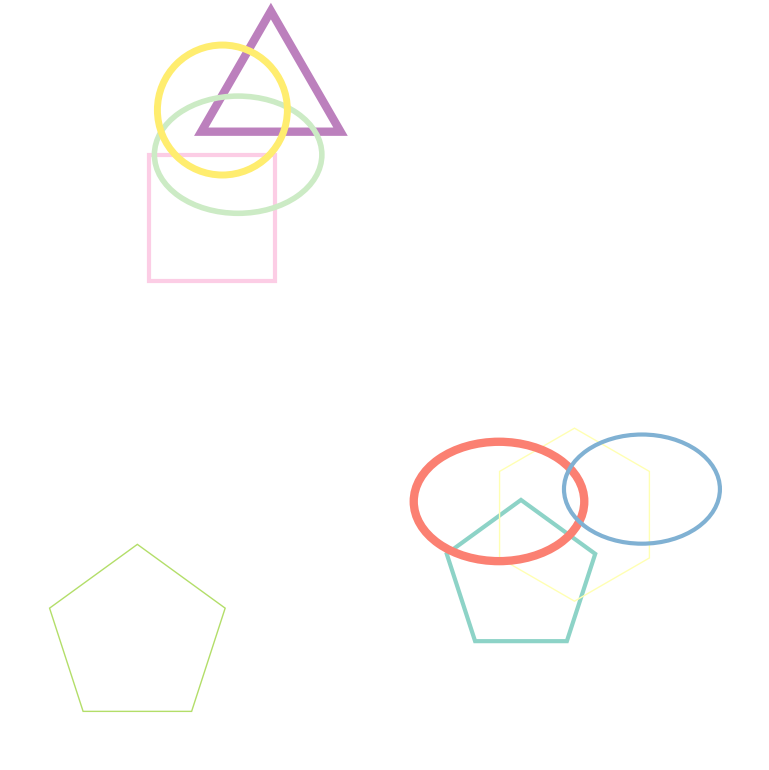[{"shape": "pentagon", "thickness": 1.5, "radius": 0.51, "center": [0.677, 0.249]}, {"shape": "hexagon", "thickness": 0.5, "radius": 0.56, "center": [0.746, 0.332]}, {"shape": "oval", "thickness": 3, "radius": 0.55, "center": [0.648, 0.349]}, {"shape": "oval", "thickness": 1.5, "radius": 0.51, "center": [0.834, 0.365]}, {"shape": "pentagon", "thickness": 0.5, "radius": 0.6, "center": [0.178, 0.173]}, {"shape": "square", "thickness": 1.5, "radius": 0.41, "center": [0.275, 0.717]}, {"shape": "triangle", "thickness": 3, "radius": 0.52, "center": [0.352, 0.881]}, {"shape": "oval", "thickness": 2, "radius": 0.54, "center": [0.309, 0.799]}, {"shape": "circle", "thickness": 2.5, "radius": 0.42, "center": [0.289, 0.857]}]